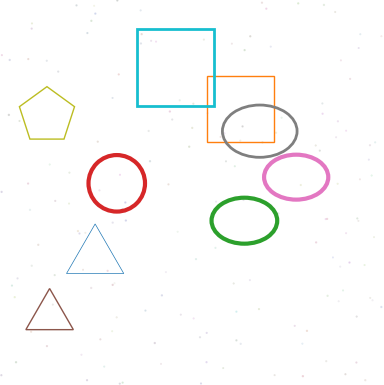[{"shape": "triangle", "thickness": 0.5, "radius": 0.43, "center": [0.247, 0.332]}, {"shape": "square", "thickness": 1, "radius": 0.43, "center": [0.625, 0.717]}, {"shape": "oval", "thickness": 3, "radius": 0.43, "center": [0.635, 0.427]}, {"shape": "circle", "thickness": 3, "radius": 0.37, "center": [0.303, 0.524]}, {"shape": "triangle", "thickness": 1, "radius": 0.36, "center": [0.129, 0.179]}, {"shape": "oval", "thickness": 3, "radius": 0.42, "center": [0.769, 0.54]}, {"shape": "oval", "thickness": 2, "radius": 0.48, "center": [0.675, 0.659]}, {"shape": "pentagon", "thickness": 1, "radius": 0.38, "center": [0.122, 0.7]}, {"shape": "square", "thickness": 2, "radius": 0.5, "center": [0.455, 0.824]}]